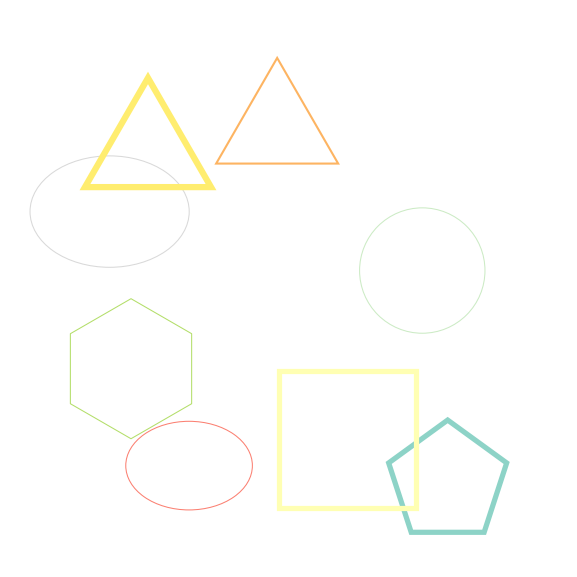[{"shape": "pentagon", "thickness": 2.5, "radius": 0.54, "center": [0.775, 0.164]}, {"shape": "square", "thickness": 2.5, "radius": 0.59, "center": [0.602, 0.238]}, {"shape": "oval", "thickness": 0.5, "radius": 0.55, "center": [0.327, 0.193]}, {"shape": "triangle", "thickness": 1, "radius": 0.61, "center": [0.48, 0.777]}, {"shape": "hexagon", "thickness": 0.5, "radius": 0.61, "center": [0.227, 0.361]}, {"shape": "oval", "thickness": 0.5, "radius": 0.69, "center": [0.19, 0.633]}, {"shape": "circle", "thickness": 0.5, "radius": 0.54, "center": [0.731, 0.531]}, {"shape": "triangle", "thickness": 3, "radius": 0.63, "center": [0.256, 0.738]}]